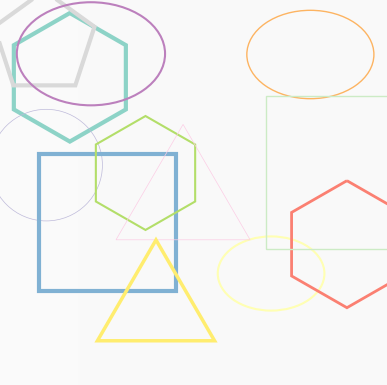[{"shape": "hexagon", "thickness": 3, "radius": 0.83, "center": [0.18, 0.799]}, {"shape": "oval", "thickness": 1.5, "radius": 0.69, "center": [0.7, 0.29]}, {"shape": "circle", "thickness": 0.5, "radius": 0.72, "center": [0.119, 0.571]}, {"shape": "hexagon", "thickness": 2, "radius": 0.82, "center": [0.895, 0.366]}, {"shape": "square", "thickness": 3, "radius": 0.88, "center": [0.278, 0.422]}, {"shape": "oval", "thickness": 1, "radius": 0.82, "center": [0.801, 0.858]}, {"shape": "hexagon", "thickness": 1.5, "radius": 0.74, "center": [0.375, 0.551]}, {"shape": "triangle", "thickness": 0.5, "radius": 1.0, "center": [0.472, 0.477]}, {"shape": "pentagon", "thickness": 3, "radius": 0.68, "center": [0.114, 0.888]}, {"shape": "oval", "thickness": 1.5, "radius": 0.96, "center": [0.235, 0.86]}, {"shape": "square", "thickness": 1, "radius": 0.99, "center": [0.886, 0.552]}, {"shape": "triangle", "thickness": 2.5, "radius": 0.87, "center": [0.403, 0.202]}]